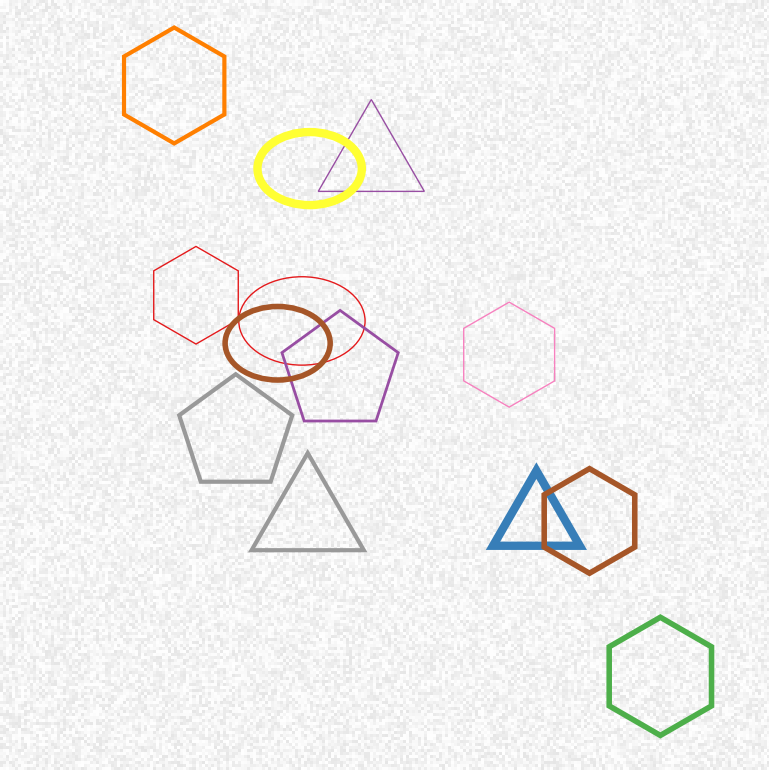[{"shape": "hexagon", "thickness": 0.5, "radius": 0.32, "center": [0.255, 0.617]}, {"shape": "oval", "thickness": 0.5, "radius": 0.41, "center": [0.392, 0.583]}, {"shape": "triangle", "thickness": 3, "radius": 0.33, "center": [0.697, 0.324]}, {"shape": "hexagon", "thickness": 2, "radius": 0.38, "center": [0.858, 0.122]}, {"shape": "pentagon", "thickness": 1, "radius": 0.4, "center": [0.442, 0.517]}, {"shape": "triangle", "thickness": 0.5, "radius": 0.4, "center": [0.482, 0.791]}, {"shape": "hexagon", "thickness": 1.5, "radius": 0.38, "center": [0.226, 0.889]}, {"shape": "oval", "thickness": 3, "radius": 0.34, "center": [0.402, 0.781]}, {"shape": "hexagon", "thickness": 2, "radius": 0.34, "center": [0.766, 0.323]}, {"shape": "oval", "thickness": 2, "radius": 0.34, "center": [0.361, 0.554]}, {"shape": "hexagon", "thickness": 0.5, "radius": 0.34, "center": [0.661, 0.539]}, {"shape": "triangle", "thickness": 1.5, "radius": 0.42, "center": [0.4, 0.328]}, {"shape": "pentagon", "thickness": 1.5, "radius": 0.39, "center": [0.306, 0.437]}]